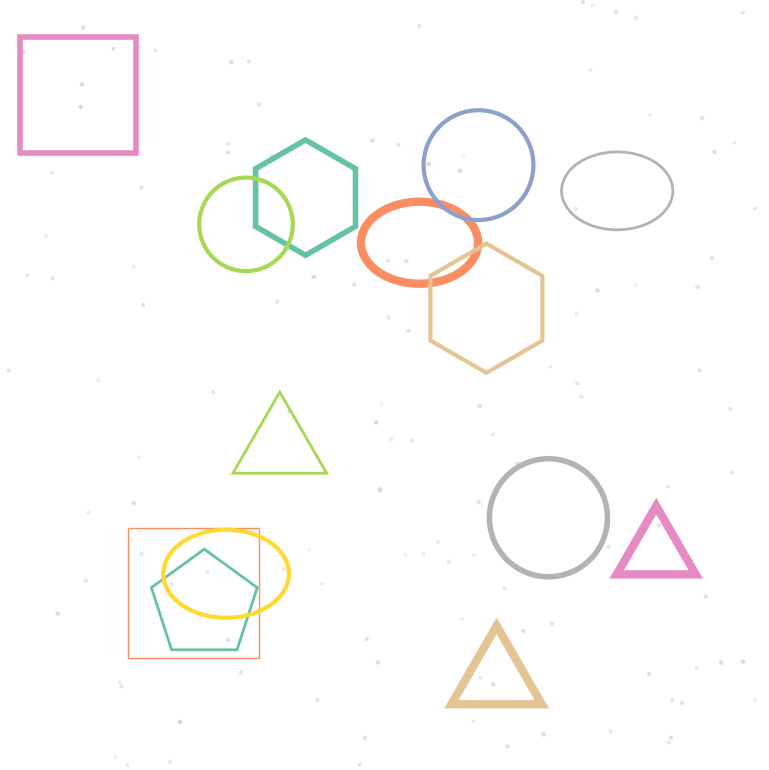[{"shape": "pentagon", "thickness": 1, "radius": 0.36, "center": [0.265, 0.215]}, {"shape": "hexagon", "thickness": 2, "radius": 0.37, "center": [0.397, 0.743]}, {"shape": "oval", "thickness": 3, "radius": 0.38, "center": [0.545, 0.685]}, {"shape": "square", "thickness": 0.5, "radius": 0.42, "center": [0.251, 0.23]}, {"shape": "circle", "thickness": 1.5, "radius": 0.36, "center": [0.621, 0.786]}, {"shape": "triangle", "thickness": 3, "radius": 0.3, "center": [0.852, 0.284]}, {"shape": "square", "thickness": 2, "radius": 0.38, "center": [0.102, 0.877]}, {"shape": "circle", "thickness": 1.5, "radius": 0.3, "center": [0.319, 0.709]}, {"shape": "triangle", "thickness": 1, "radius": 0.35, "center": [0.363, 0.421]}, {"shape": "oval", "thickness": 1.5, "radius": 0.41, "center": [0.294, 0.255]}, {"shape": "triangle", "thickness": 3, "radius": 0.34, "center": [0.645, 0.119]}, {"shape": "hexagon", "thickness": 1.5, "radius": 0.42, "center": [0.632, 0.6]}, {"shape": "oval", "thickness": 1, "radius": 0.36, "center": [0.802, 0.752]}, {"shape": "circle", "thickness": 2, "radius": 0.38, "center": [0.712, 0.328]}]